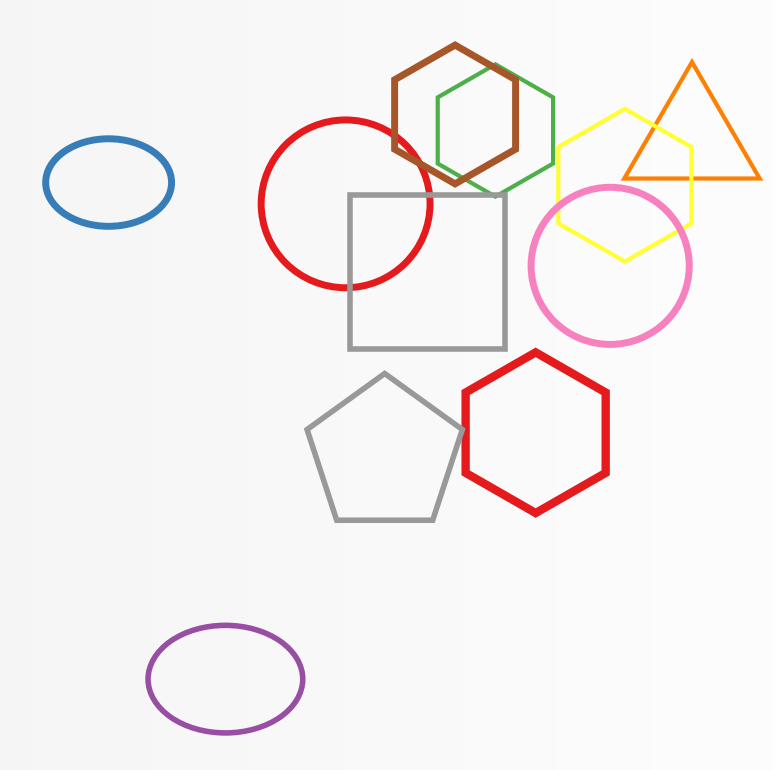[{"shape": "circle", "thickness": 2.5, "radius": 0.54, "center": [0.446, 0.735]}, {"shape": "hexagon", "thickness": 3, "radius": 0.52, "center": [0.691, 0.438]}, {"shape": "oval", "thickness": 2.5, "radius": 0.41, "center": [0.14, 0.763]}, {"shape": "hexagon", "thickness": 1.5, "radius": 0.43, "center": [0.639, 0.831]}, {"shape": "oval", "thickness": 2, "radius": 0.5, "center": [0.291, 0.118]}, {"shape": "triangle", "thickness": 1.5, "radius": 0.5, "center": [0.893, 0.819]}, {"shape": "hexagon", "thickness": 1.5, "radius": 0.5, "center": [0.806, 0.759]}, {"shape": "hexagon", "thickness": 2.5, "radius": 0.45, "center": [0.587, 0.851]}, {"shape": "circle", "thickness": 2.5, "radius": 0.51, "center": [0.787, 0.655]}, {"shape": "pentagon", "thickness": 2, "radius": 0.53, "center": [0.496, 0.41]}, {"shape": "square", "thickness": 2, "radius": 0.5, "center": [0.551, 0.647]}]